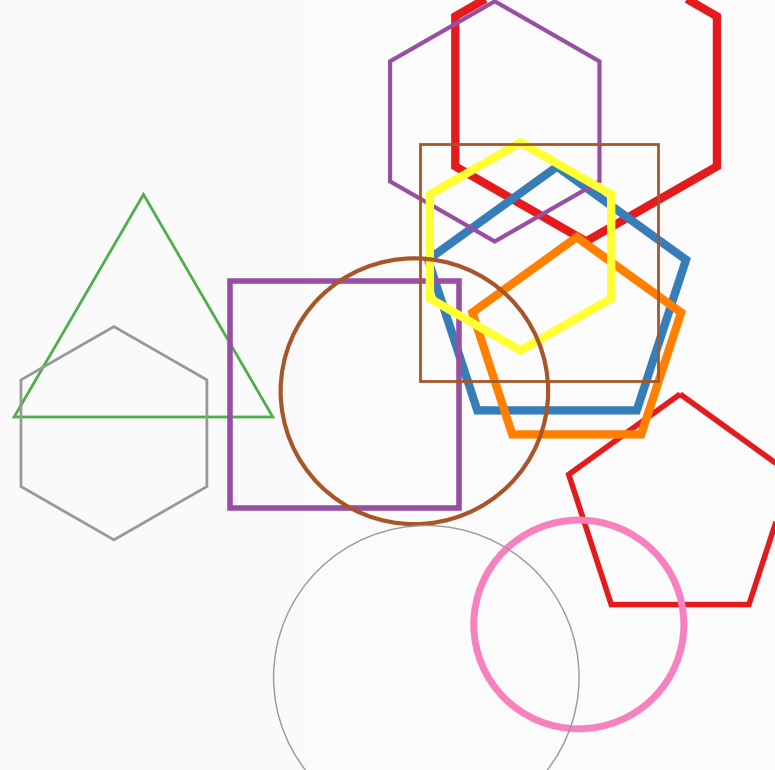[{"shape": "hexagon", "thickness": 3, "radius": 0.97, "center": [0.756, 0.881]}, {"shape": "pentagon", "thickness": 2, "radius": 0.76, "center": [0.878, 0.337]}, {"shape": "pentagon", "thickness": 3, "radius": 0.87, "center": [0.719, 0.609]}, {"shape": "triangle", "thickness": 1, "radius": 0.96, "center": [0.185, 0.555]}, {"shape": "hexagon", "thickness": 1.5, "radius": 0.78, "center": [0.638, 0.842]}, {"shape": "square", "thickness": 2, "radius": 0.74, "center": [0.445, 0.488]}, {"shape": "pentagon", "thickness": 3, "radius": 0.71, "center": [0.744, 0.55]}, {"shape": "hexagon", "thickness": 3, "radius": 0.68, "center": [0.672, 0.68]}, {"shape": "square", "thickness": 1, "radius": 0.77, "center": [0.696, 0.66]}, {"shape": "circle", "thickness": 1.5, "radius": 0.86, "center": [0.535, 0.492]}, {"shape": "circle", "thickness": 2.5, "radius": 0.68, "center": [0.747, 0.189]}, {"shape": "hexagon", "thickness": 1, "radius": 0.69, "center": [0.147, 0.437]}, {"shape": "circle", "thickness": 0.5, "radius": 0.99, "center": [0.55, 0.12]}]